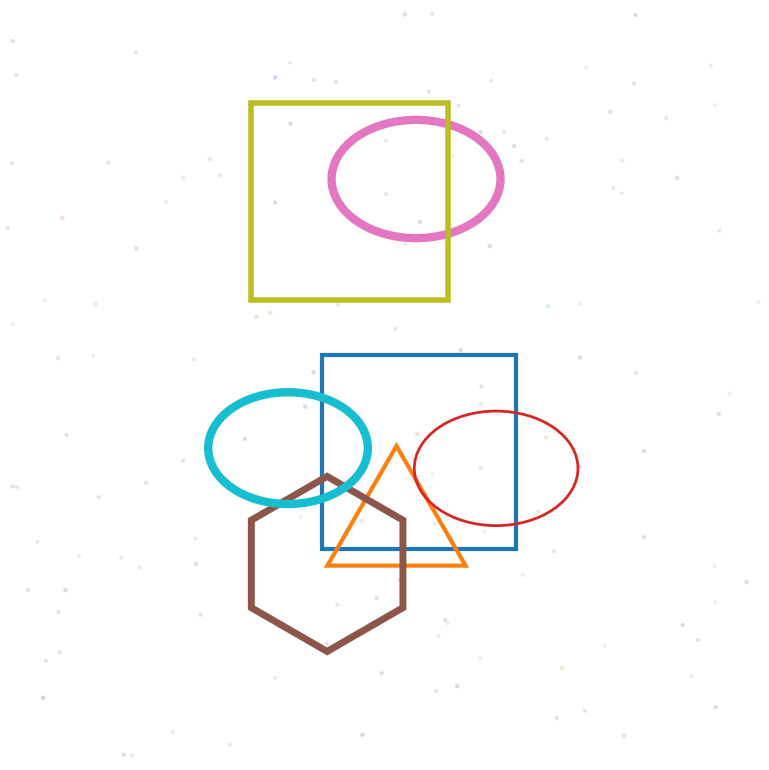[{"shape": "square", "thickness": 1.5, "radius": 0.63, "center": [0.544, 0.413]}, {"shape": "triangle", "thickness": 1.5, "radius": 0.52, "center": [0.515, 0.317]}, {"shape": "oval", "thickness": 1, "radius": 0.53, "center": [0.644, 0.392]}, {"shape": "hexagon", "thickness": 2.5, "radius": 0.57, "center": [0.425, 0.268]}, {"shape": "oval", "thickness": 3, "radius": 0.55, "center": [0.54, 0.768]}, {"shape": "square", "thickness": 2, "radius": 0.64, "center": [0.454, 0.738]}, {"shape": "oval", "thickness": 3, "radius": 0.52, "center": [0.374, 0.418]}]